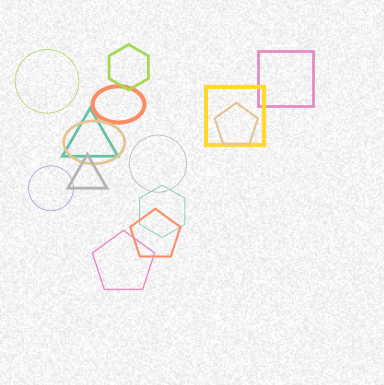[{"shape": "hexagon", "thickness": 0.5, "radius": 0.34, "center": [0.421, 0.451]}, {"shape": "triangle", "thickness": 2, "radius": 0.42, "center": [0.234, 0.636]}, {"shape": "pentagon", "thickness": 1.5, "radius": 0.34, "center": [0.403, 0.389]}, {"shape": "oval", "thickness": 3, "radius": 0.34, "center": [0.308, 0.729]}, {"shape": "circle", "thickness": 0.5, "radius": 0.29, "center": [0.133, 0.511]}, {"shape": "pentagon", "thickness": 1, "radius": 0.42, "center": [0.321, 0.317]}, {"shape": "square", "thickness": 2, "radius": 0.36, "center": [0.742, 0.796]}, {"shape": "circle", "thickness": 0.5, "radius": 0.41, "center": [0.122, 0.789]}, {"shape": "hexagon", "thickness": 2, "radius": 0.29, "center": [0.334, 0.825]}, {"shape": "square", "thickness": 3, "radius": 0.38, "center": [0.61, 0.699]}, {"shape": "pentagon", "thickness": 1.5, "radius": 0.29, "center": [0.614, 0.674]}, {"shape": "oval", "thickness": 2, "radius": 0.4, "center": [0.245, 0.63]}, {"shape": "triangle", "thickness": 2, "radius": 0.29, "center": [0.227, 0.541]}, {"shape": "circle", "thickness": 0.5, "radius": 0.37, "center": [0.411, 0.575]}]